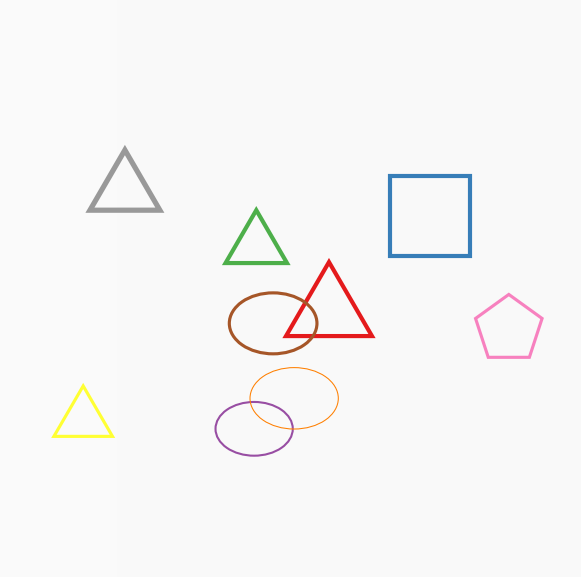[{"shape": "triangle", "thickness": 2, "radius": 0.43, "center": [0.566, 0.46]}, {"shape": "square", "thickness": 2, "radius": 0.35, "center": [0.74, 0.625]}, {"shape": "triangle", "thickness": 2, "radius": 0.31, "center": [0.441, 0.574]}, {"shape": "oval", "thickness": 1, "radius": 0.33, "center": [0.437, 0.257]}, {"shape": "oval", "thickness": 0.5, "radius": 0.38, "center": [0.506, 0.309]}, {"shape": "triangle", "thickness": 1.5, "radius": 0.29, "center": [0.143, 0.273]}, {"shape": "oval", "thickness": 1.5, "radius": 0.38, "center": [0.47, 0.439]}, {"shape": "pentagon", "thickness": 1.5, "radius": 0.3, "center": [0.875, 0.429]}, {"shape": "triangle", "thickness": 2.5, "radius": 0.35, "center": [0.215, 0.67]}]